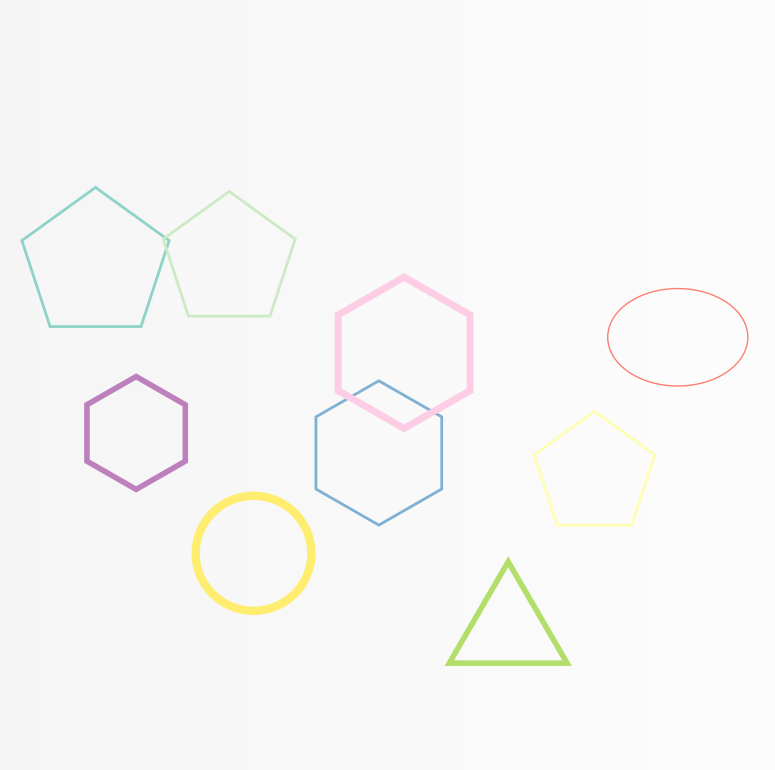[{"shape": "pentagon", "thickness": 1, "radius": 0.5, "center": [0.123, 0.657]}, {"shape": "pentagon", "thickness": 1, "radius": 0.41, "center": [0.767, 0.384]}, {"shape": "oval", "thickness": 0.5, "radius": 0.45, "center": [0.875, 0.562]}, {"shape": "hexagon", "thickness": 1, "radius": 0.47, "center": [0.489, 0.412]}, {"shape": "triangle", "thickness": 2, "radius": 0.44, "center": [0.656, 0.183]}, {"shape": "hexagon", "thickness": 2.5, "radius": 0.49, "center": [0.521, 0.542]}, {"shape": "hexagon", "thickness": 2, "radius": 0.37, "center": [0.176, 0.438]}, {"shape": "pentagon", "thickness": 1, "radius": 0.45, "center": [0.296, 0.662]}, {"shape": "circle", "thickness": 3, "radius": 0.37, "center": [0.327, 0.281]}]